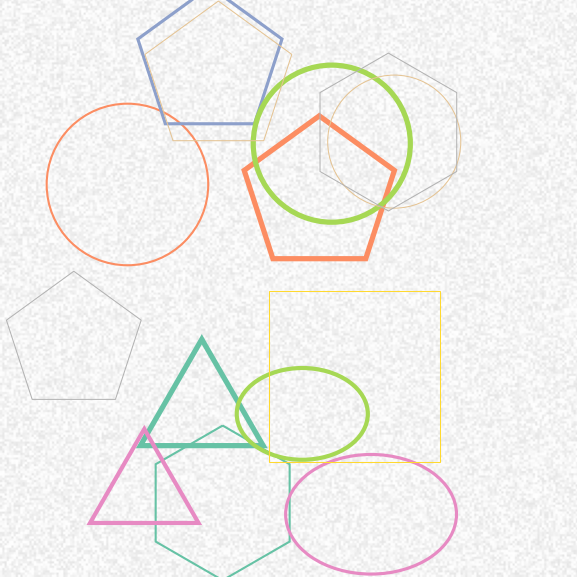[{"shape": "triangle", "thickness": 2.5, "radius": 0.61, "center": [0.349, 0.289]}, {"shape": "hexagon", "thickness": 1, "radius": 0.67, "center": [0.386, 0.128]}, {"shape": "pentagon", "thickness": 2.5, "radius": 0.68, "center": [0.553, 0.662]}, {"shape": "circle", "thickness": 1, "radius": 0.7, "center": [0.221, 0.68]}, {"shape": "pentagon", "thickness": 1.5, "radius": 0.66, "center": [0.363, 0.891]}, {"shape": "oval", "thickness": 1.5, "radius": 0.74, "center": [0.643, 0.109]}, {"shape": "triangle", "thickness": 2, "radius": 0.54, "center": [0.25, 0.148]}, {"shape": "circle", "thickness": 2.5, "radius": 0.68, "center": [0.575, 0.75]}, {"shape": "oval", "thickness": 2, "radius": 0.57, "center": [0.523, 0.282]}, {"shape": "square", "thickness": 0.5, "radius": 0.74, "center": [0.614, 0.347]}, {"shape": "pentagon", "thickness": 0.5, "radius": 0.67, "center": [0.378, 0.864]}, {"shape": "circle", "thickness": 0.5, "radius": 0.58, "center": [0.683, 0.754]}, {"shape": "hexagon", "thickness": 0.5, "radius": 0.68, "center": [0.673, 0.771]}, {"shape": "pentagon", "thickness": 0.5, "radius": 0.61, "center": [0.128, 0.407]}]